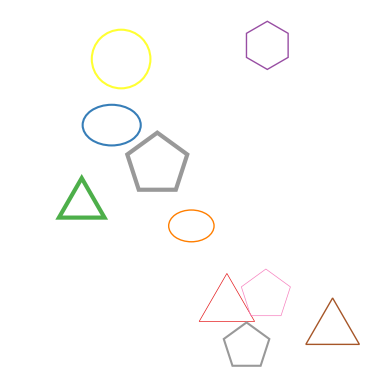[{"shape": "triangle", "thickness": 0.5, "radius": 0.42, "center": [0.589, 0.207]}, {"shape": "oval", "thickness": 1.5, "radius": 0.38, "center": [0.29, 0.675]}, {"shape": "triangle", "thickness": 3, "radius": 0.34, "center": [0.212, 0.469]}, {"shape": "hexagon", "thickness": 1, "radius": 0.31, "center": [0.694, 0.882]}, {"shape": "oval", "thickness": 1, "radius": 0.29, "center": [0.497, 0.413]}, {"shape": "circle", "thickness": 1.5, "radius": 0.38, "center": [0.315, 0.847]}, {"shape": "triangle", "thickness": 1, "radius": 0.4, "center": [0.864, 0.146]}, {"shape": "pentagon", "thickness": 0.5, "radius": 0.33, "center": [0.691, 0.234]}, {"shape": "pentagon", "thickness": 1.5, "radius": 0.31, "center": [0.64, 0.1]}, {"shape": "pentagon", "thickness": 3, "radius": 0.41, "center": [0.409, 0.573]}]